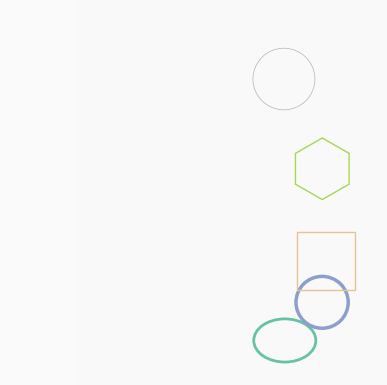[{"shape": "oval", "thickness": 2, "radius": 0.4, "center": [0.735, 0.116]}, {"shape": "circle", "thickness": 2.5, "radius": 0.34, "center": [0.831, 0.215]}, {"shape": "hexagon", "thickness": 1, "radius": 0.4, "center": [0.832, 0.562]}, {"shape": "square", "thickness": 1, "radius": 0.38, "center": [0.841, 0.322]}, {"shape": "circle", "thickness": 0.5, "radius": 0.4, "center": [0.733, 0.795]}]